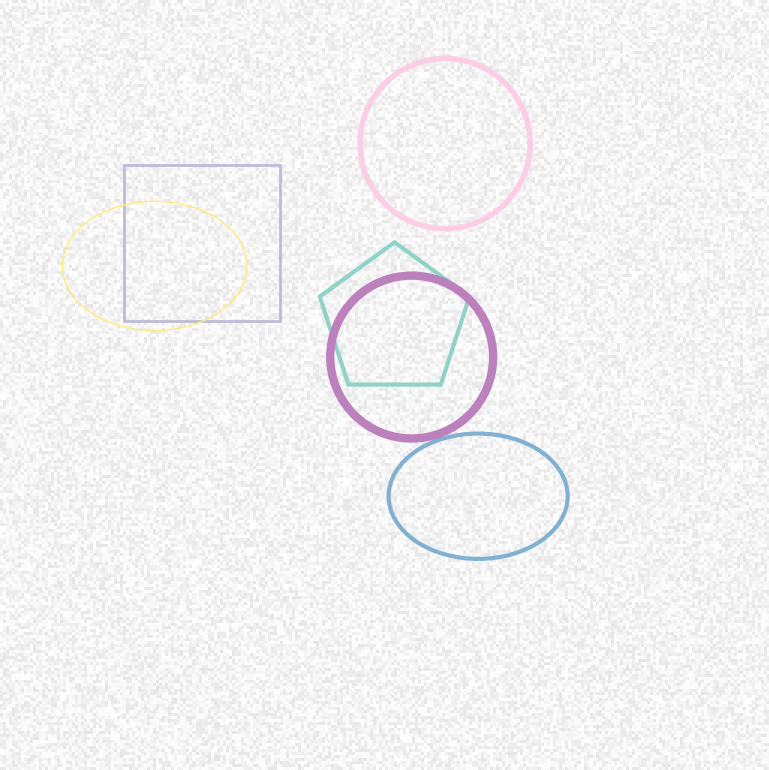[{"shape": "pentagon", "thickness": 1.5, "radius": 0.51, "center": [0.512, 0.583]}, {"shape": "square", "thickness": 1, "radius": 0.51, "center": [0.262, 0.684]}, {"shape": "oval", "thickness": 1.5, "radius": 0.58, "center": [0.621, 0.356]}, {"shape": "circle", "thickness": 2, "radius": 0.55, "center": [0.578, 0.814]}, {"shape": "circle", "thickness": 3, "radius": 0.53, "center": [0.535, 0.536]}, {"shape": "oval", "thickness": 0.5, "radius": 0.6, "center": [0.201, 0.655]}]